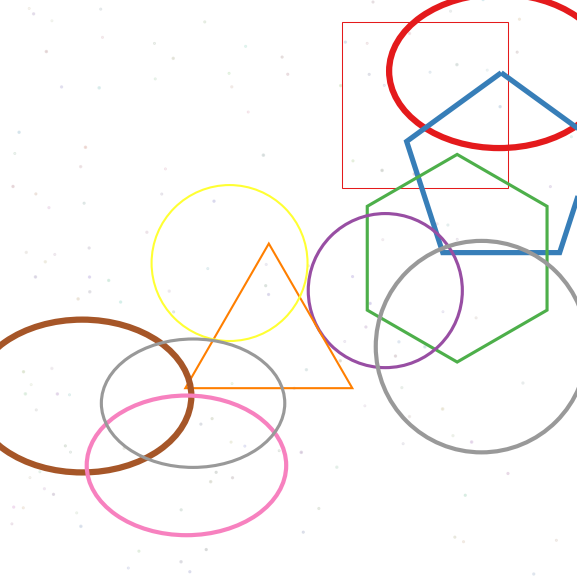[{"shape": "square", "thickness": 0.5, "radius": 0.72, "center": [0.736, 0.817]}, {"shape": "oval", "thickness": 3, "radius": 0.95, "center": [0.864, 0.876]}, {"shape": "pentagon", "thickness": 2.5, "radius": 0.86, "center": [0.868, 0.701]}, {"shape": "hexagon", "thickness": 1.5, "radius": 0.9, "center": [0.792, 0.552]}, {"shape": "circle", "thickness": 1.5, "radius": 0.67, "center": [0.667, 0.496]}, {"shape": "triangle", "thickness": 1, "radius": 0.83, "center": [0.465, 0.41]}, {"shape": "circle", "thickness": 1, "radius": 0.68, "center": [0.397, 0.544]}, {"shape": "oval", "thickness": 3, "radius": 0.95, "center": [0.142, 0.313]}, {"shape": "oval", "thickness": 2, "radius": 0.86, "center": [0.323, 0.193]}, {"shape": "circle", "thickness": 2, "radius": 0.92, "center": [0.834, 0.399]}, {"shape": "oval", "thickness": 1.5, "radius": 0.79, "center": [0.334, 0.301]}]